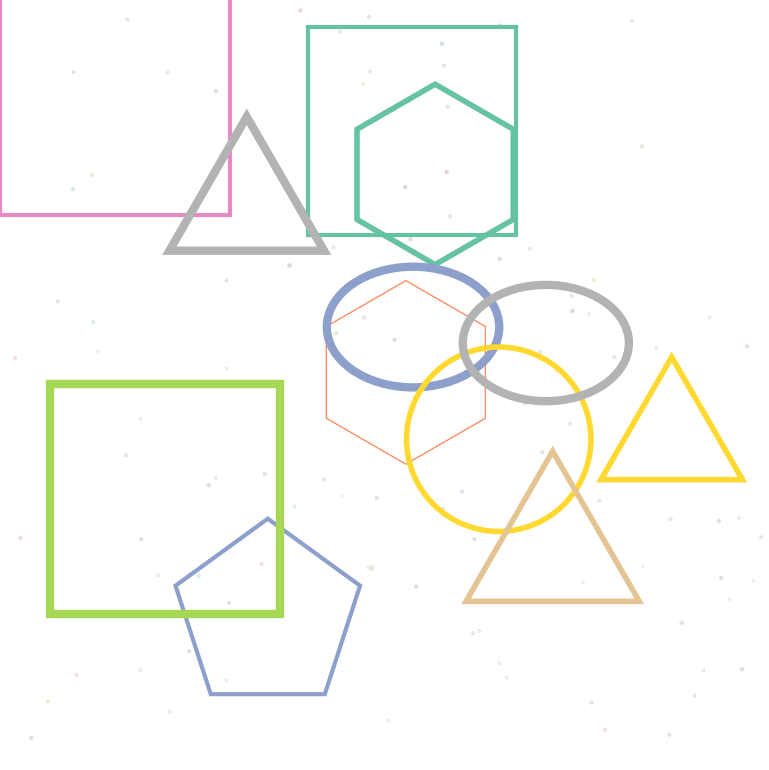[{"shape": "hexagon", "thickness": 2, "radius": 0.59, "center": [0.565, 0.774]}, {"shape": "square", "thickness": 1.5, "radius": 0.68, "center": [0.535, 0.83]}, {"shape": "hexagon", "thickness": 0.5, "radius": 0.6, "center": [0.527, 0.516]}, {"shape": "oval", "thickness": 3, "radius": 0.56, "center": [0.536, 0.575]}, {"shape": "pentagon", "thickness": 1.5, "radius": 0.63, "center": [0.348, 0.2]}, {"shape": "square", "thickness": 1.5, "radius": 0.75, "center": [0.149, 0.87]}, {"shape": "square", "thickness": 3, "radius": 0.75, "center": [0.214, 0.352]}, {"shape": "triangle", "thickness": 2, "radius": 0.53, "center": [0.872, 0.43]}, {"shape": "circle", "thickness": 2, "radius": 0.6, "center": [0.648, 0.43]}, {"shape": "triangle", "thickness": 2, "radius": 0.65, "center": [0.718, 0.284]}, {"shape": "triangle", "thickness": 3, "radius": 0.58, "center": [0.32, 0.732]}, {"shape": "oval", "thickness": 3, "radius": 0.54, "center": [0.709, 0.554]}]